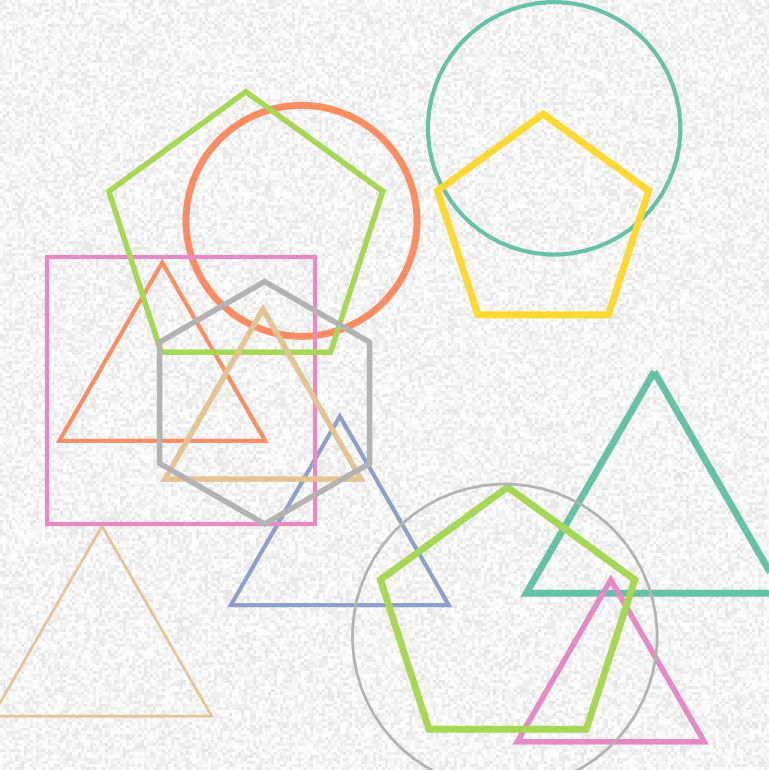[{"shape": "triangle", "thickness": 2.5, "radius": 0.96, "center": [0.85, 0.325]}, {"shape": "circle", "thickness": 1.5, "radius": 0.82, "center": [0.72, 0.833]}, {"shape": "triangle", "thickness": 1.5, "radius": 0.77, "center": [0.211, 0.505]}, {"shape": "circle", "thickness": 2.5, "radius": 0.75, "center": [0.392, 0.713]}, {"shape": "triangle", "thickness": 1.5, "radius": 0.82, "center": [0.441, 0.296]}, {"shape": "square", "thickness": 1.5, "radius": 0.87, "center": [0.235, 0.493]}, {"shape": "triangle", "thickness": 2, "radius": 0.7, "center": [0.793, 0.107]}, {"shape": "pentagon", "thickness": 2.5, "radius": 0.87, "center": [0.659, 0.193]}, {"shape": "pentagon", "thickness": 2, "radius": 0.94, "center": [0.319, 0.694]}, {"shape": "pentagon", "thickness": 2.5, "radius": 0.72, "center": [0.705, 0.708]}, {"shape": "triangle", "thickness": 2, "radius": 0.74, "center": [0.341, 0.451]}, {"shape": "triangle", "thickness": 1, "radius": 0.82, "center": [0.132, 0.152]}, {"shape": "circle", "thickness": 1, "radius": 0.99, "center": [0.656, 0.174]}, {"shape": "hexagon", "thickness": 2, "radius": 0.79, "center": [0.344, 0.477]}]